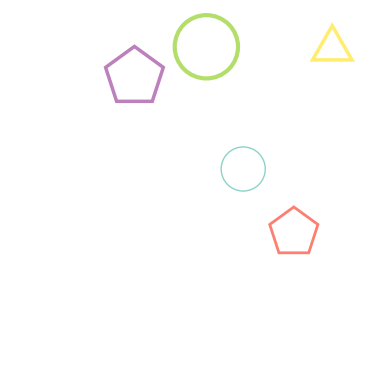[{"shape": "circle", "thickness": 1, "radius": 0.29, "center": [0.632, 0.561]}, {"shape": "pentagon", "thickness": 2, "radius": 0.33, "center": [0.763, 0.397]}, {"shape": "circle", "thickness": 3, "radius": 0.41, "center": [0.536, 0.878]}, {"shape": "pentagon", "thickness": 2.5, "radius": 0.39, "center": [0.349, 0.801]}, {"shape": "triangle", "thickness": 2.5, "radius": 0.3, "center": [0.863, 0.874]}]